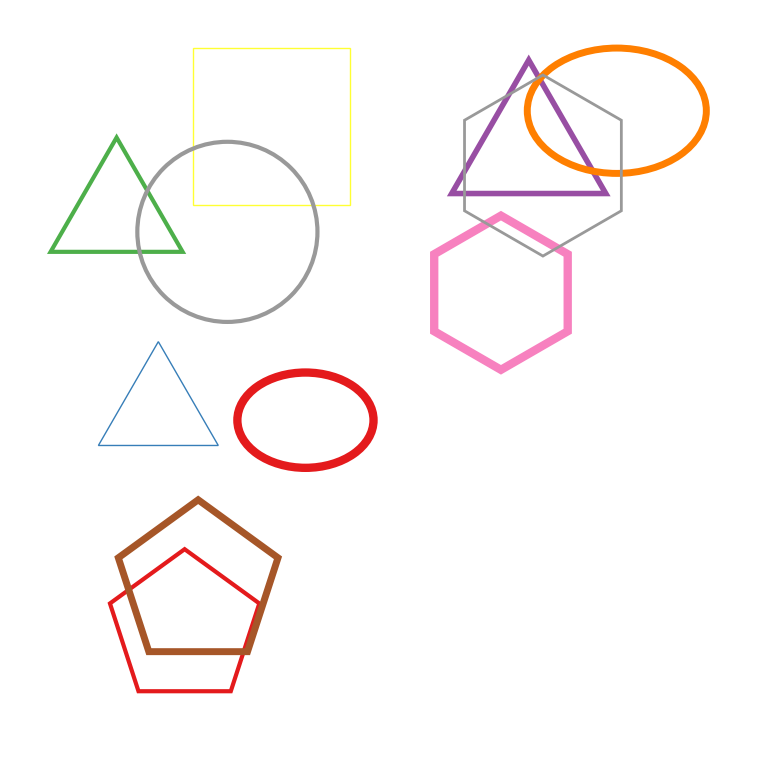[{"shape": "oval", "thickness": 3, "radius": 0.44, "center": [0.397, 0.454]}, {"shape": "pentagon", "thickness": 1.5, "radius": 0.51, "center": [0.24, 0.185]}, {"shape": "triangle", "thickness": 0.5, "radius": 0.45, "center": [0.206, 0.466]}, {"shape": "triangle", "thickness": 1.5, "radius": 0.49, "center": [0.151, 0.722]}, {"shape": "triangle", "thickness": 2, "radius": 0.58, "center": [0.687, 0.806]}, {"shape": "oval", "thickness": 2.5, "radius": 0.58, "center": [0.801, 0.856]}, {"shape": "square", "thickness": 0.5, "radius": 0.51, "center": [0.353, 0.836]}, {"shape": "pentagon", "thickness": 2.5, "radius": 0.55, "center": [0.257, 0.242]}, {"shape": "hexagon", "thickness": 3, "radius": 0.5, "center": [0.651, 0.62]}, {"shape": "circle", "thickness": 1.5, "radius": 0.58, "center": [0.295, 0.699]}, {"shape": "hexagon", "thickness": 1, "radius": 0.59, "center": [0.705, 0.785]}]